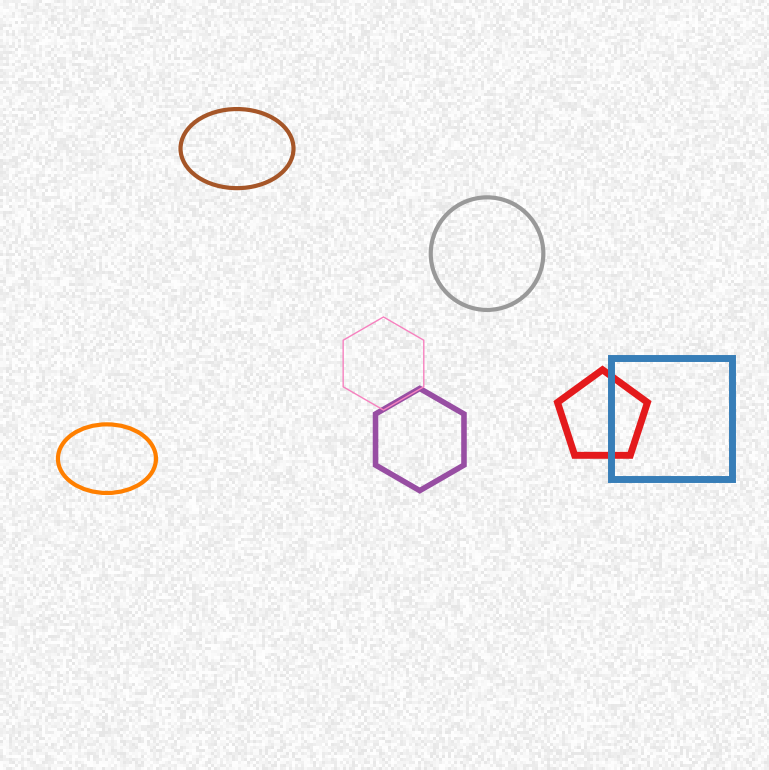[{"shape": "pentagon", "thickness": 2.5, "radius": 0.31, "center": [0.782, 0.458]}, {"shape": "square", "thickness": 2.5, "radius": 0.39, "center": [0.872, 0.457]}, {"shape": "hexagon", "thickness": 2, "radius": 0.33, "center": [0.545, 0.429]}, {"shape": "oval", "thickness": 1.5, "radius": 0.32, "center": [0.139, 0.404]}, {"shape": "oval", "thickness": 1.5, "radius": 0.37, "center": [0.308, 0.807]}, {"shape": "hexagon", "thickness": 0.5, "radius": 0.3, "center": [0.498, 0.528]}, {"shape": "circle", "thickness": 1.5, "radius": 0.37, "center": [0.633, 0.671]}]